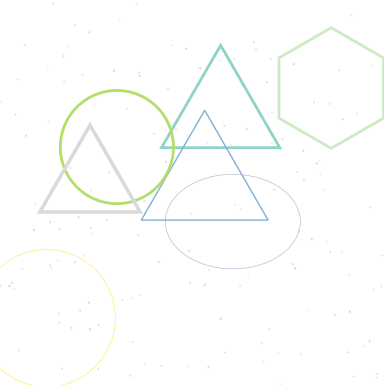[{"shape": "triangle", "thickness": 2, "radius": 0.89, "center": [0.573, 0.705]}, {"shape": "oval", "thickness": 0.5, "radius": 0.88, "center": [0.605, 0.424]}, {"shape": "triangle", "thickness": 1, "radius": 0.95, "center": [0.532, 0.523]}, {"shape": "circle", "thickness": 2, "radius": 0.74, "center": [0.304, 0.618]}, {"shape": "triangle", "thickness": 2.5, "radius": 0.75, "center": [0.234, 0.525]}, {"shape": "hexagon", "thickness": 2, "radius": 0.78, "center": [0.86, 0.771]}, {"shape": "circle", "thickness": 0.5, "radius": 0.89, "center": [0.121, 0.174]}]